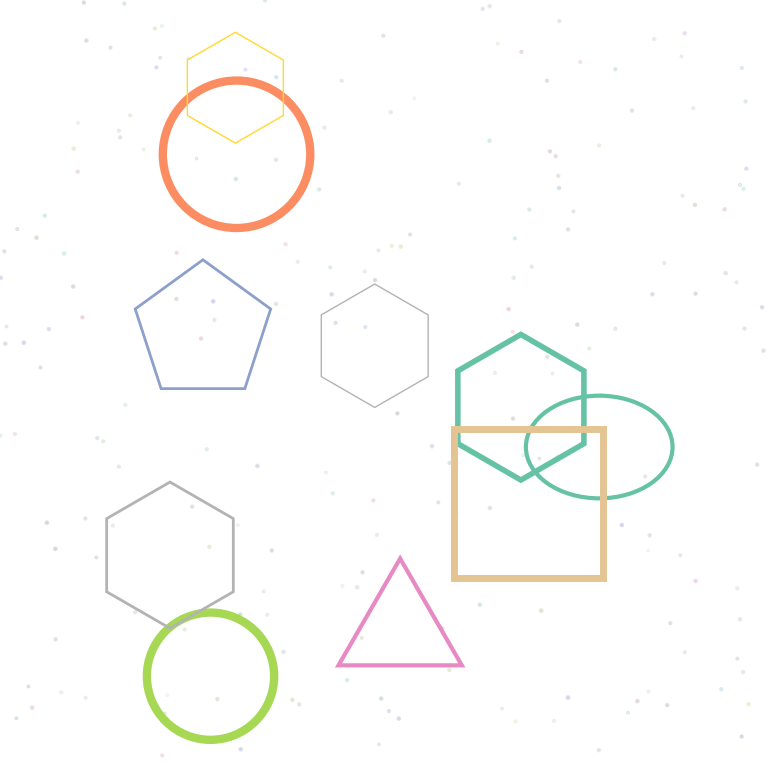[{"shape": "oval", "thickness": 1.5, "radius": 0.48, "center": [0.778, 0.419]}, {"shape": "hexagon", "thickness": 2, "radius": 0.47, "center": [0.676, 0.471]}, {"shape": "circle", "thickness": 3, "radius": 0.48, "center": [0.307, 0.8]}, {"shape": "pentagon", "thickness": 1, "radius": 0.46, "center": [0.264, 0.57]}, {"shape": "triangle", "thickness": 1.5, "radius": 0.46, "center": [0.52, 0.182]}, {"shape": "circle", "thickness": 3, "radius": 0.41, "center": [0.273, 0.122]}, {"shape": "hexagon", "thickness": 0.5, "radius": 0.36, "center": [0.306, 0.886]}, {"shape": "square", "thickness": 2.5, "radius": 0.49, "center": [0.686, 0.346]}, {"shape": "hexagon", "thickness": 1, "radius": 0.47, "center": [0.221, 0.279]}, {"shape": "hexagon", "thickness": 0.5, "radius": 0.4, "center": [0.487, 0.551]}]